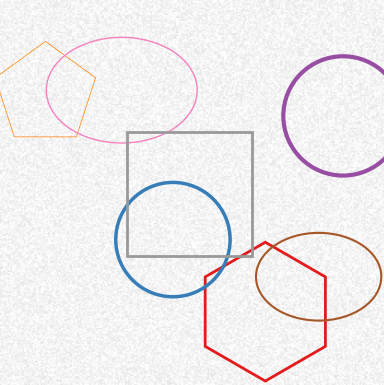[{"shape": "hexagon", "thickness": 2, "radius": 0.9, "center": [0.689, 0.191]}, {"shape": "circle", "thickness": 2.5, "radius": 0.74, "center": [0.449, 0.378]}, {"shape": "circle", "thickness": 3, "radius": 0.77, "center": [0.891, 0.699]}, {"shape": "pentagon", "thickness": 0.5, "radius": 0.69, "center": [0.118, 0.755]}, {"shape": "oval", "thickness": 1.5, "radius": 0.81, "center": [0.828, 0.281]}, {"shape": "oval", "thickness": 1, "radius": 0.98, "center": [0.316, 0.766]}, {"shape": "square", "thickness": 2, "radius": 0.81, "center": [0.492, 0.496]}]